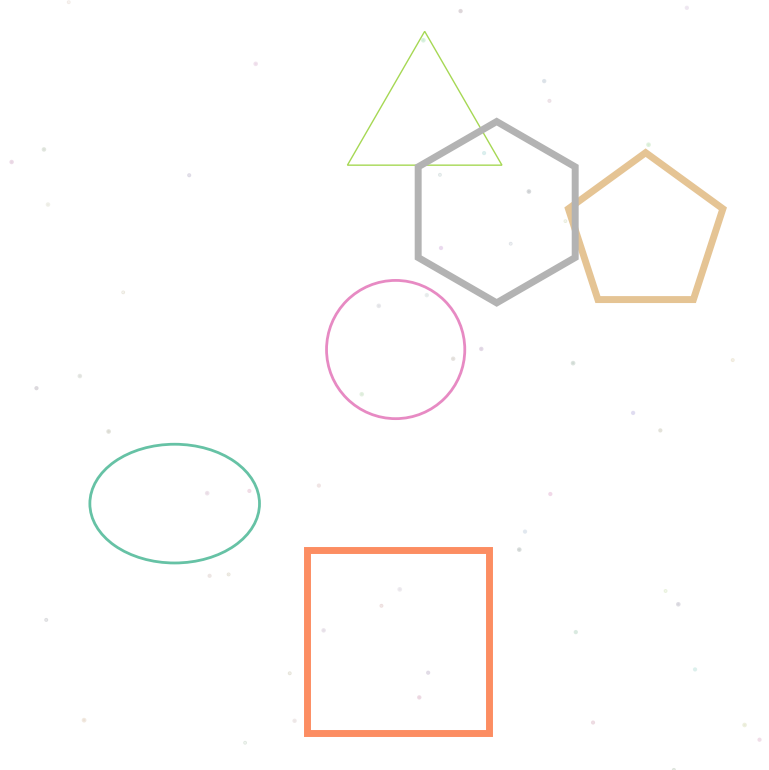[{"shape": "oval", "thickness": 1, "radius": 0.55, "center": [0.227, 0.346]}, {"shape": "square", "thickness": 2.5, "radius": 0.59, "center": [0.517, 0.167]}, {"shape": "circle", "thickness": 1, "radius": 0.45, "center": [0.514, 0.546]}, {"shape": "triangle", "thickness": 0.5, "radius": 0.58, "center": [0.552, 0.843]}, {"shape": "pentagon", "thickness": 2.5, "radius": 0.53, "center": [0.839, 0.696]}, {"shape": "hexagon", "thickness": 2.5, "radius": 0.59, "center": [0.645, 0.724]}]